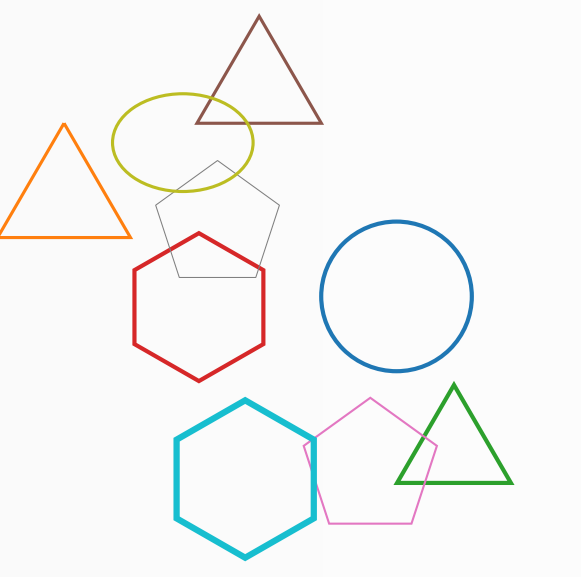[{"shape": "circle", "thickness": 2, "radius": 0.65, "center": [0.682, 0.486]}, {"shape": "triangle", "thickness": 1.5, "radius": 0.66, "center": [0.11, 0.654]}, {"shape": "triangle", "thickness": 2, "radius": 0.57, "center": [0.781, 0.219]}, {"shape": "hexagon", "thickness": 2, "radius": 0.64, "center": [0.342, 0.467]}, {"shape": "triangle", "thickness": 1.5, "radius": 0.62, "center": [0.446, 0.847]}, {"shape": "pentagon", "thickness": 1, "radius": 0.6, "center": [0.637, 0.19]}, {"shape": "pentagon", "thickness": 0.5, "radius": 0.56, "center": [0.374, 0.609]}, {"shape": "oval", "thickness": 1.5, "radius": 0.6, "center": [0.315, 0.752]}, {"shape": "hexagon", "thickness": 3, "radius": 0.68, "center": [0.422, 0.17]}]